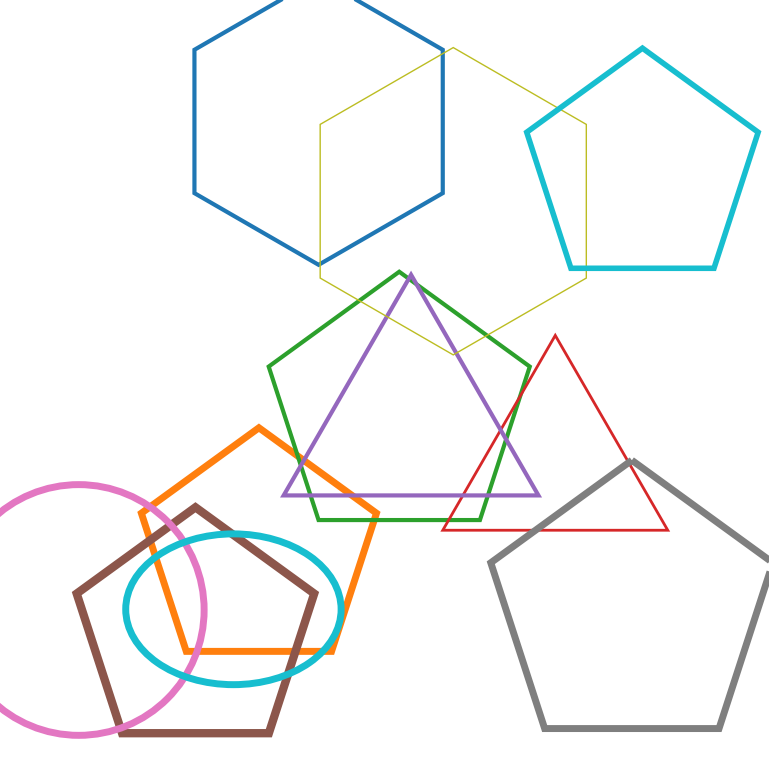[{"shape": "hexagon", "thickness": 1.5, "radius": 0.93, "center": [0.414, 0.842]}, {"shape": "pentagon", "thickness": 2.5, "radius": 0.8, "center": [0.336, 0.284]}, {"shape": "pentagon", "thickness": 1.5, "radius": 0.89, "center": [0.518, 0.469]}, {"shape": "triangle", "thickness": 1, "radius": 0.84, "center": [0.721, 0.396]}, {"shape": "triangle", "thickness": 1.5, "radius": 0.96, "center": [0.534, 0.452]}, {"shape": "pentagon", "thickness": 3, "radius": 0.81, "center": [0.254, 0.179]}, {"shape": "circle", "thickness": 2.5, "radius": 0.81, "center": [0.102, 0.208]}, {"shape": "pentagon", "thickness": 2.5, "radius": 0.96, "center": [0.821, 0.21]}, {"shape": "hexagon", "thickness": 0.5, "radius": 1.0, "center": [0.589, 0.739]}, {"shape": "pentagon", "thickness": 2, "radius": 0.79, "center": [0.834, 0.779]}, {"shape": "oval", "thickness": 2.5, "radius": 0.7, "center": [0.303, 0.209]}]